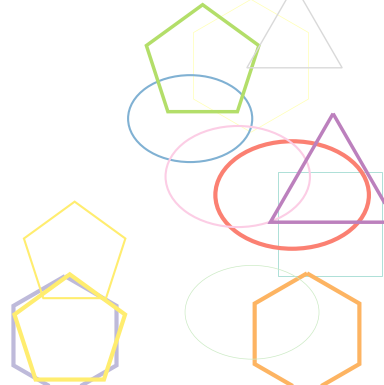[{"shape": "square", "thickness": 0.5, "radius": 0.68, "center": [0.857, 0.419]}, {"shape": "hexagon", "thickness": 0.5, "radius": 0.86, "center": [0.652, 0.829]}, {"shape": "hexagon", "thickness": 3, "radius": 0.77, "center": [0.169, 0.128]}, {"shape": "oval", "thickness": 3, "radius": 1.0, "center": [0.759, 0.494]}, {"shape": "oval", "thickness": 1.5, "radius": 0.81, "center": [0.494, 0.692]}, {"shape": "hexagon", "thickness": 3, "radius": 0.79, "center": [0.797, 0.133]}, {"shape": "pentagon", "thickness": 2.5, "radius": 0.77, "center": [0.526, 0.834]}, {"shape": "oval", "thickness": 1.5, "radius": 0.94, "center": [0.618, 0.541]}, {"shape": "triangle", "thickness": 1, "radius": 0.71, "center": [0.765, 0.895]}, {"shape": "triangle", "thickness": 2.5, "radius": 0.94, "center": [0.865, 0.517]}, {"shape": "oval", "thickness": 0.5, "radius": 0.87, "center": [0.655, 0.189]}, {"shape": "pentagon", "thickness": 3, "radius": 0.76, "center": [0.181, 0.136]}, {"shape": "pentagon", "thickness": 1.5, "radius": 0.69, "center": [0.194, 0.338]}]